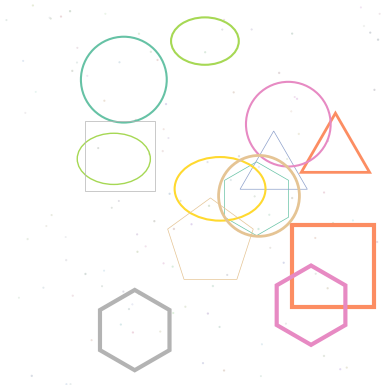[{"shape": "circle", "thickness": 1.5, "radius": 0.56, "center": [0.322, 0.793]}, {"shape": "hexagon", "thickness": 0.5, "radius": 0.48, "center": [0.666, 0.484]}, {"shape": "square", "thickness": 3, "radius": 0.53, "center": [0.865, 0.309]}, {"shape": "triangle", "thickness": 2, "radius": 0.51, "center": [0.871, 0.604]}, {"shape": "triangle", "thickness": 0.5, "radius": 0.5, "center": [0.711, 0.559]}, {"shape": "hexagon", "thickness": 3, "radius": 0.52, "center": [0.808, 0.207]}, {"shape": "circle", "thickness": 1.5, "radius": 0.55, "center": [0.749, 0.677]}, {"shape": "oval", "thickness": 1.5, "radius": 0.44, "center": [0.532, 0.893]}, {"shape": "oval", "thickness": 1, "radius": 0.47, "center": [0.296, 0.587]}, {"shape": "oval", "thickness": 1.5, "radius": 0.59, "center": [0.572, 0.509]}, {"shape": "pentagon", "thickness": 0.5, "radius": 0.58, "center": [0.547, 0.369]}, {"shape": "circle", "thickness": 2, "radius": 0.52, "center": [0.673, 0.491]}, {"shape": "hexagon", "thickness": 3, "radius": 0.52, "center": [0.35, 0.143]}, {"shape": "square", "thickness": 0.5, "radius": 0.45, "center": [0.312, 0.594]}]